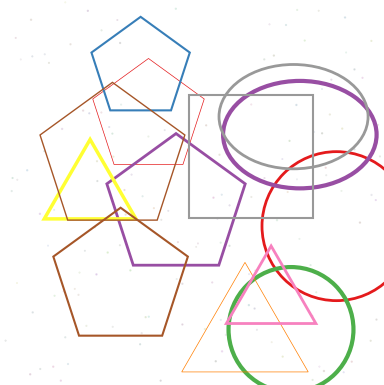[{"shape": "circle", "thickness": 2, "radius": 0.97, "center": [0.874, 0.413]}, {"shape": "pentagon", "thickness": 0.5, "radius": 0.76, "center": [0.386, 0.696]}, {"shape": "pentagon", "thickness": 1.5, "radius": 0.67, "center": [0.365, 0.822]}, {"shape": "circle", "thickness": 3, "radius": 0.81, "center": [0.756, 0.144]}, {"shape": "oval", "thickness": 3, "radius": 1.0, "center": [0.779, 0.65]}, {"shape": "pentagon", "thickness": 2, "radius": 0.94, "center": [0.457, 0.464]}, {"shape": "triangle", "thickness": 0.5, "radius": 0.95, "center": [0.636, 0.129]}, {"shape": "triangle", "thickness": 2.5, "radius": 0.69, "center": [0.234, 0.5]}, {"shape": "pentagon", "thickness": 1.5, "radius": 0.92, "center": [0.313, 0.277]}, {"shape": "pentagon", "thickness": 1, "radius": 0.99, "center": [0.292, 0.588]}, {"shape": "triangle", "thickness": 2, "radius": 0.67, "center": [0.704, 0.227]}, {"shape": "square", "thickness": 1.5, "radius": 0.8, "center": [0.652, 0.594]}, {"shape": "oval", "thickness": 2, "radius": 0.97, "center": [0.762, 0.697]}]